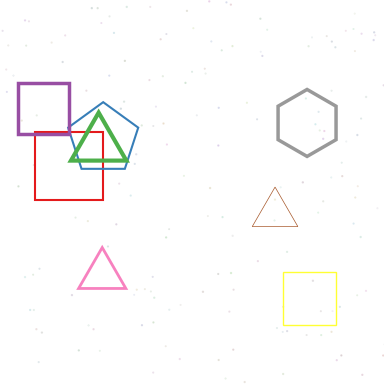[{"shape": "square", "thickness": 1.5, "radius": 0.44, "center": [0.18, 0.57]}, {"shape": "pentagon", "thickness": 1.5, "radius": 0.48, "center": [0.268, 0.639]}, {"shape": "triangle", "thickness": 3, "radius": 0.42, "center": [0.256, 0.624]}, {"shape": "square", "thickness": 2.5, "radius": 0.33, "center": [0.114, 0.719]}, {"shape": "square", "thickness": 1, "radius": 0.34, "center": [0.805, 0.224]}, {"shape": "triangle", "thickness": 0.5, "radius": 0.34, "center": [0.714, 0.446]}, {"shape": "triangle", "thickness": 2, "radius": 0.35, "center": [0.266, 0.286]}, {"shape": "hexagon", "thickness": 2.5, "radius": 0.43, "center": [0.798, 0.681]}]